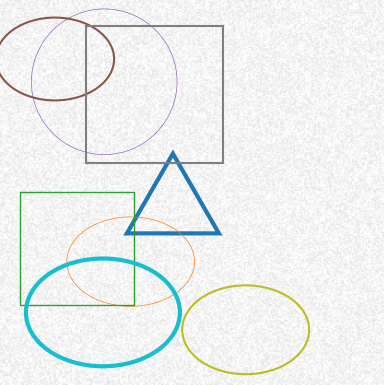[{"shape": "triangle", "thickness": 3, "radius": 0.69, "center": [0.449, 0.463]}, {"shape": "oval", "thickness": 0.5, "radius": 0.83, "center": [0.339, 0.321]}, {"shape": "square", "thickness": 1, "radius": 0.74, "center": [0.2, 0.355]}, {"shape": "circle", "thickness": 0.5, "radius": 0.95, "center": [0.271, 0.788]}, {"shape": "oval", "thickness": 1.5, "radius": 0.77, "center": [0.143, 0.847]}, {"shape": "square", "thickness": 1.5, "radius": 0.89, "center": [0.402, 0.755]}, {"shape": "oval", "thickness": 1.5, "radius": 0.82, "center": [0.638, 0.143]}, {"shape": "oval", "thickness": 3, "radius": 1.0, "center": [0.267, 0.189]}]